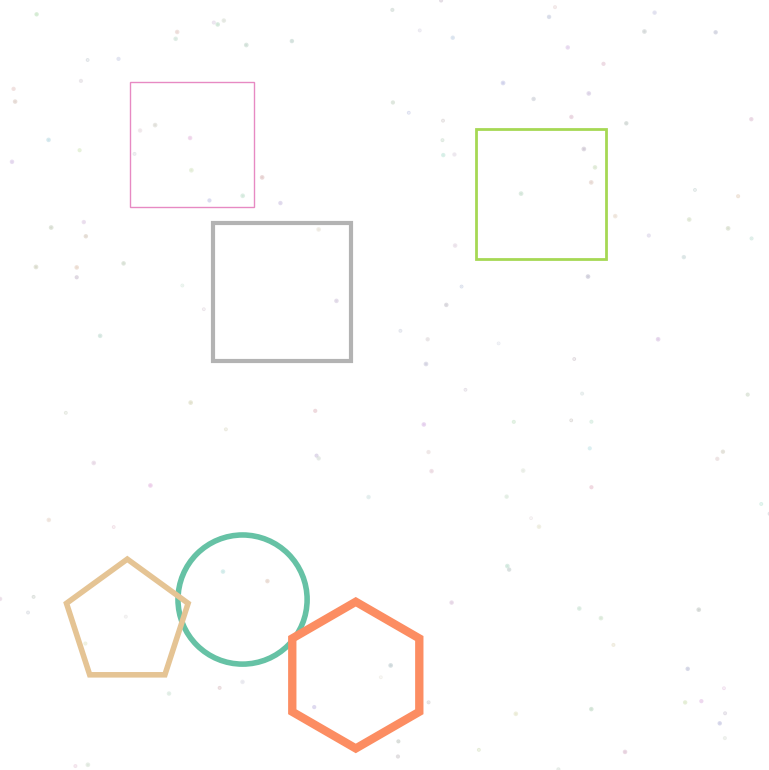[{"shape": "circle", "thickness": 2, "radius": 0.42, "center": [0.315, 0.221]}, {"shape": "hexagon", "thickness": 3, "radius": 0.48, "center": [0.462, 0.123]}, {"shape": "square", "thickness": 0.5, "radius": 0.4, "center": [0.25, 0.812]}, {"shape": "square", "thickness": 1, "radius": 0.42, "center": [0.702, 0.748]}, {"shape": "pentagon", "thickness": 2, "radius": 0.42, "center": [0.165, 0.191]}, {"shape": "square", "thickness": 1.5, "radius": 0.45, "center": [0.366, 0.621]}]